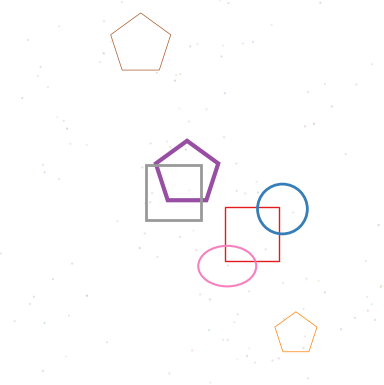[{"shape": "square", "thickness": 1, "radius": 0.35, "center": [0.654, 0.393]}, {"shape": "circle", "thickness": 2, "radius": 0.32, "center": [0.734, 0.457]}, {"shape": "pentagon", "thickness": 3, "radius": 0.43, "center": [0.486, 0.549]}, {"shape": "pentagon", "thickness": 0.5, "radius": 0.29, "center": [0.769, 0.133]}, {"shape": "pentagon", "thickness": 0.5, "radius": 0.41, "center": [0.365, 0.884]}, {"shape": "oval", "thickness": 1.5, "radius": 0.38, "center": [0.59, 0.309]}, {"shape": "square", "thickness": 2, "radius": 0.36, "center": [0.45, 0.5]}]